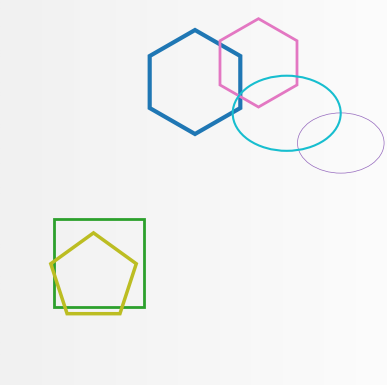[{"shape": "hexagon", "thickness": 3, "radius": 0.68, "center": [0.503, 0.787]}, {"shape": "square", "thickness": 2, "radius": 0.58, "center": [0.256, 0.317]}, {"shape": "oval", "thickness": 0.5, "radius": 0.56, "center": [0.879, 0.629]}, {"shape": "hexagon", "thickness": 2, "radius": 0.57, "center": [0.667, 0.837]}, {"shape": "pentagon", "thickness": 2.5, "radius": 0.58, "center": [0.241, 0.279]}, {"shape": "oval", "thickness": 1.5, "radius": 0.7, "center": [0.74, 0.706]}]